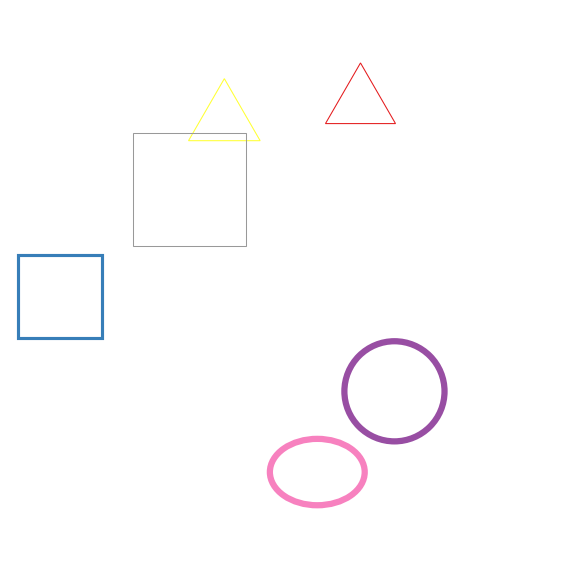[{"shape": "triangle", "thickness": 0.5, "radius": 0.35, "center": [0.624, 0.82]}, {"shape": "square", "thickness": 1.5, "radius": 0.36, "center": [0.104, 0.485]}, {"shape": "circle", "thickness": 3, "radius": 0.43, "center": [0.683, 0.322]}, {"shape": "triangle", "thickness": 0.5, "radius": 0.36, "center": [0.388, 0.791]}, {"shape": "oval", "thickness": 3, "radius": 0.41, "center": [0.549, 0.182]}, {"shape": "square", "thickness": 0.5, "radius": 0.49, "center": [0.328, 0.671]}]